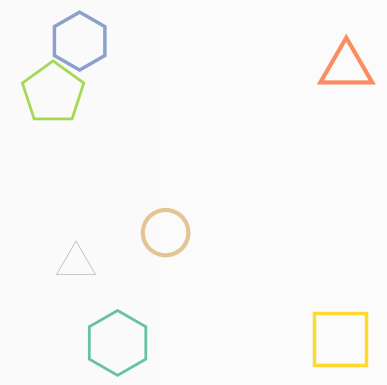[{"shape": "hexagon", "thickness": 2, "radius": 0.42, "center": [0.303, 0.109]}, {"shape": "triangle", "thickness": 3, "radius": 0.39, "center": [0.894, 0.825]}, {"shape": "hexagon", "thickness": 2.5, "radius": 0.38, "center": [0.206, 0.893]}, {"shape": "pentagon", "thickness": 2, "radius": 0.42, "center": [0.137, 0.759]}, {"shape": "square", "thickness": 2.5, "radius": 0.34, "center": [0.877, 0.119]}, {"shape": "circle", "thickness": 3, "radius": 0.29, "center": [0.427, 0.396]}, {"shape": "triangle", "thickness": 0.5, "radius": 0.29, "center": [0.196, 0.316]}]